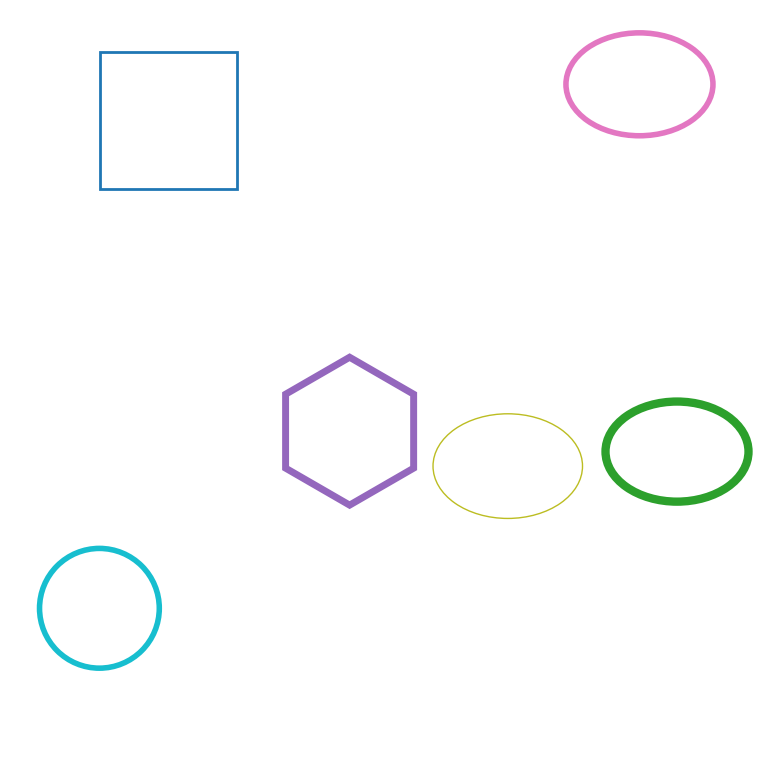[{"shape": "square", "thickness": 1, "radius": 0.45, "center": [0.219, 0.844]}, {"shape": "oval", "thickness": 3, "radius": 0.46, "center": [0.879, 0.414]}, {"shape": "hexagon", "thickness": 2.5, "radius": 0.48, "center": [0.454, 0.44]}, {"shape": "oval", "thickness": 2, "radius": 0.48, "center": [0.83, 0.891]}, {"shape": "oval", "thickness": 0.5, "radius": 0.49, "center": [0.659, 0.395]}, {"shape": "circle", "thickness": 2, "radius": 0.39, "center": [0.129, 0.21]}]